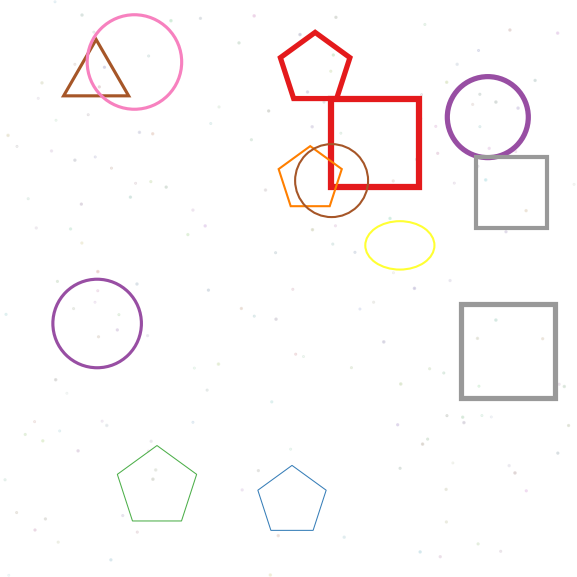[{"shape": "square", "thickness": 3, "radius": 0.38, "center": [0.649, 0.752]}, {"shape": "pentagon", "thickness": 2.5, "radius": 0.32, "center": [0.546, 0.88]}, {"shape": "pentagon", "thickness": 0.5, "radius": 0.31, "center": [0.506, 0.131]}, {"shape": "pentagon", "thickness": 0.5, "radius": 0.36, "center": [0.272, 0.155]}, {"shape": "circle", "thickness": 2.5, "radius": 0.35, "center": [0.845, 0.796]}, {"shape": "circle", "thickness": 1.5, "radius": 0.38, "center": [0.168, 0.439]}, {"shape": "pentagon", "thickness": 1, "radius": 0.29, "center": [0.537, 0.689]}, {"shape": "oval", "thickness": 1, "radius": 0.3, "center": [0.692, 0.574]}, {"shape": "circle", "thickness": 1, "radius": 0.32, "center": [0.574, 0.686]}, {"shape": "triangle", "thickness": 1.5, "radius": 0.33, "center": [0.166, 0.866]}, {"shape": "circle", "thickness": 1.5, "radius": 0.41, "center": [0.233, 0.892]}, {"shape": "square", "thickness": 2, "radius": 0.31, "center": [0.886, 0.665]}, {"shape": "square", "thickness": 2.5, "radius": 0.41, "center": [0.879, 0.391]}]